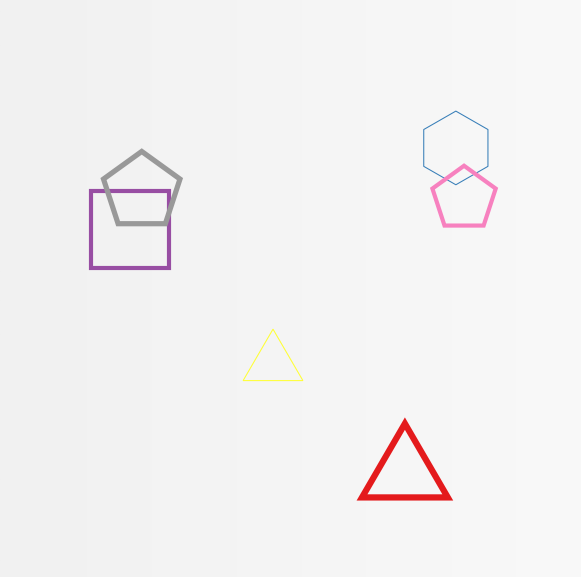[{"shape": "triangle", "thickness": 3, "radius": 0.43, "center": [0.697, 0.18]}, {"shape": "hexagon", "thickness": 0.5, "radius": 0.32, "center": [0.784, 0.743]}, {"shape": "square", "thickness": 2, "radius": 0.34, "center": [0.224, 0.602]}, {"shape": "triangle", "thickness": 0.5, "radius": 0.3, "center": [0.47, 0.37]}, {"shape": "pentagon", "thickness": 2, "radius": 0.29, "center": [0.798, 0.655]}, {"shape": "pentagon", "thickness": 2.5, "radius": 0.35, "center": [0.244, 0.668]}]